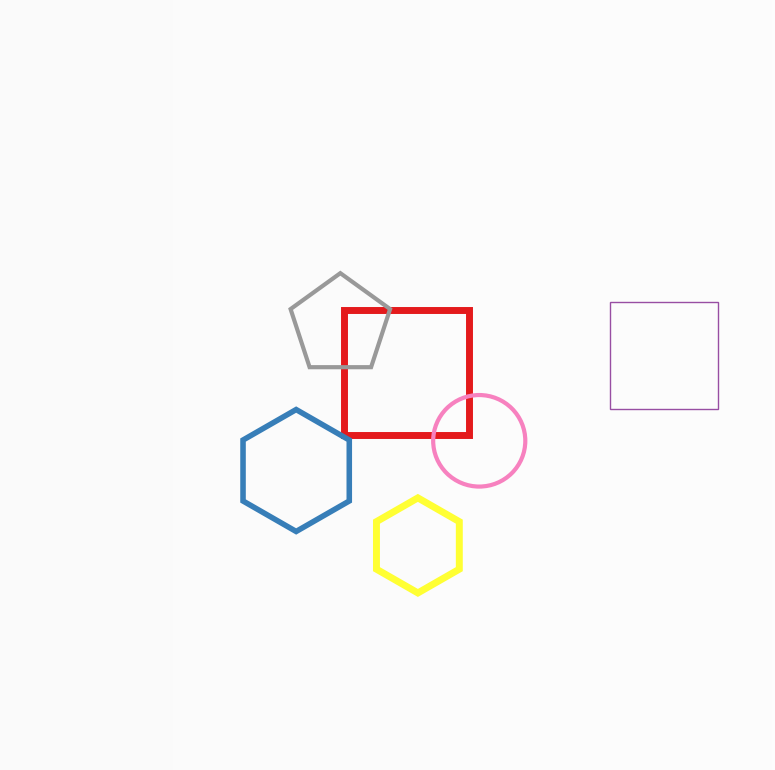[{"shape": "square", "thickness": 2.5, "radius": 0.41, "center": [0.524, 0.517]}, {"shape": "hexagon", "thickness": 2, "radius": 0.4, "center": [0.382, 0.389]}, {"shape": "square", "thickness": 0.5, "radius": 0.35, "center": [0.856, 0.539]}, {"shape": "hexagon", "thickness": 2.5, "radius": 0.31, "center": [0.539, 0.292]}, {"shape": "circle", "thickness": 1.5, "radius": 0.3, "center": [0.618, 0.428]}, {"shape": "pentagon", "thickness": 1.5, "radius": 0.34, "center": [0.439, 0.578]}]